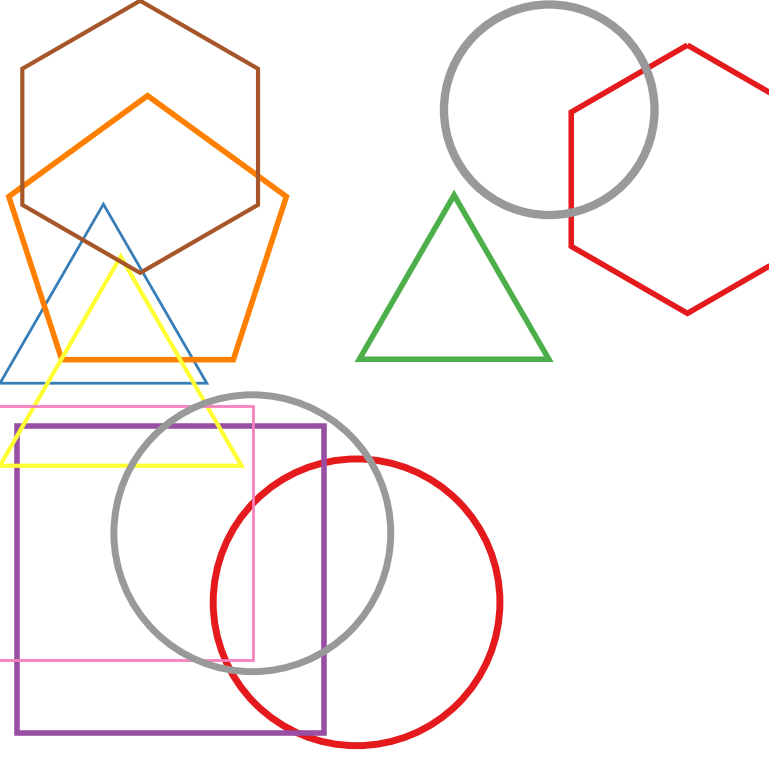[{"shape": "circle", "thickness": 2.5, "radius": 0.93, "center": [0.463, 0.218]}, {"shape": "hexagon", "thickness": 2, "radius": 0.87, "center": [0.893, 0.767]}, {"shape": "triangle", "thickness": 1, "radius": 0.78, "center": [0.134, 0.58]}, {"shape": "triangle", "thickness": 2, "radius": 0.71, "center": [0.59, 0.604]}, {"shape": "square", "thickness": 2, "radius": 1.0, "center": [0.221, 0.248]}, {"shape": "pentagon", "thickness": 2, "radius": 0.95, "center": [0.192, 0.686]}, {"shape": "triangle", "thickness": 1.5, "radius": 0.91, "center": [0.157, 0.486]}, {"shape": "hexagon", "thickness": 1.5, "radius": 0.88, "center": [0.182, 0.822]}, {"shape": "square", "thickness": 1, "radius": 0.83, "center": [0.163, 0.308]}, {"shape": "circle", "thickness": 2.5, "radius": 0.9, "center": [0.328, 0.307]}, {"shape": "circle", "thickness": 3, "radius": 0.68, "center": [0.713, 0.857]}]